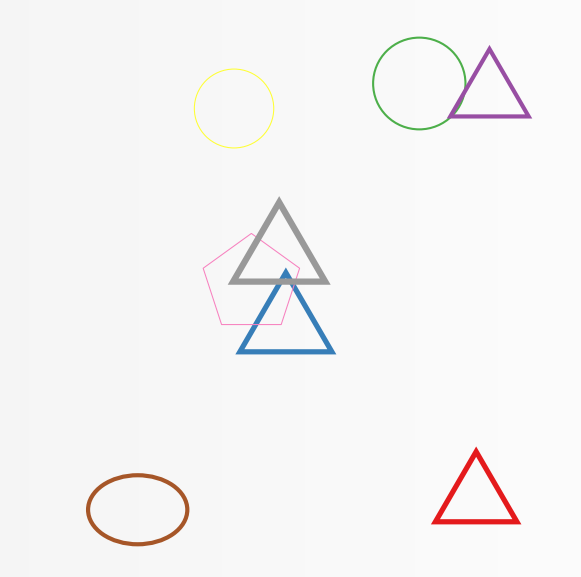[{"shape": "triangle", "thickness": 2.5, "radius": 0.4, "center": [0.819, 0.136]}, {"shape": "triangle", "thickness": 2.5, "radius": 0.46, "center": [0.492, 0.436]}, {"shape": "circle", "thickness": 1, "radius": 0.4, "center": [0.721, 0.855]}, {"shape": "triangle", "thickness": 2, "radius": 0.39, "center": [0.842, 0.836]}, {"shape": "circle", "thickness": 0.5, "radius": 0.34, "center": [0.403, 0.811]}, {"shape": "oval", "thickness": 2, "radius": 0.43, "center": [0.237, 0.116]}, {"shape": "pentagon", "thickness": 0.5, "radius": 0.44, "center": [0.432, 0.508]}, {"shape": "triangle", "thickness": 3, "radius": 0.46, "center": [0.48, 0.557]}]